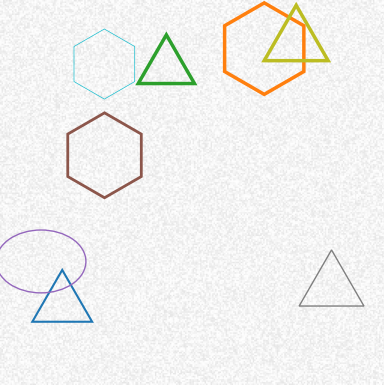[{"shape": "triangle", "thickness": 1.5, "radius": 0.45, "center": [0.162, 0.209]}, {"shape": "hexagon", "thickness": 2.5, "radius": 0.59, "center": [0.686, 0.874]}, {"shape": "triangle", "thickness": 2.5, "radius": 0.42, "center": [0.432, 0.825]}, {"shape": "oval", "thickness": 1, "radius": 0.58, "center": [0.106, 0.321]}, {"shape": "hexagon", "thickness": 2, "radius": 0.55, "center": [0.272, 0.597]}, {"shape": "triangle", "thickness": 1, "radius": 0.49, "center": [0.861, 0.254]}, {"shape": "triangle", "thickness": 2.5, "radius": 0.48, "center": [0.769, 0.89]}, {"shape": "hexagon", "thickness": 0.5, "radius": 0.46, "center": [0.271, 0.834]}]